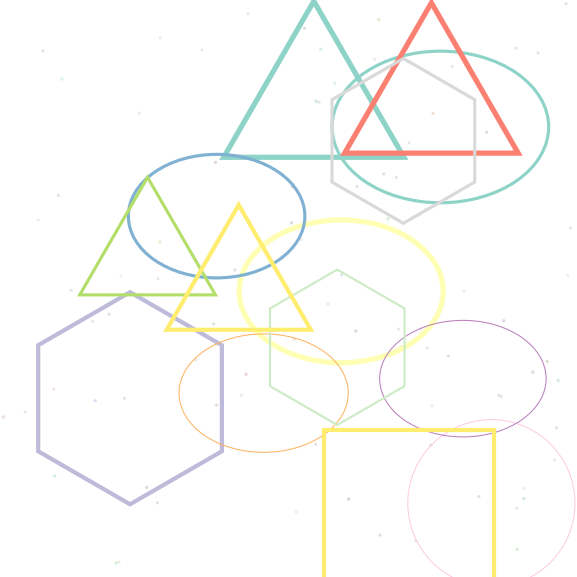[{"shape": "triangle", "thickness": 2.5, "radius": 0.9, "center": [0.543, 0.817]}, {"shape": "oval", "thickness": 1.5, "radius": 0.94, "center": [0.763, 0.779]}, {"shape": "oval", "thickness": 2.5, "radius": 0.88, "center": [0.591, 0.495]}, {"shape": "hexagon", "thickness": 2, "radius": 0.92, "center": [0.225, 0.31]}, {"shape": "triangle", "thickness": 2.5, "radius": 0.87, "center": [0.747, 0.821]}, {"shape": "oval", "thickness": 1.5, "radius": 0.76, "center": [0.375, 0.625]}, {"shape": "oval", "thickness": 0.5, "radius": 0.73, "center": [0.457, 0.318]}, {"shape": "triangle", "thickness": 1.5, "radius": 0.68, "center": [0.256, 0.556]}, {"shape": "circle", "thickness": 0.5, "radius": 0.72, "center": [0.851, 0.128]}, {"shape": "hexagon", "thickness": 1.5, "radius": 0.71, "center": [0.698, 0.755]}, {"shape": "oval", "thickness": 0.5, "radius": 0.72, "center": [0.802, 0.343]}, {"shape": "hexagon", "thickness": 1, "radius": 0.67, "center": [0.584, 0.398]}, {"shape": "square", "thickness": 2, "radius": 0.74, "center": [0.708, 0.107]}, {"shape": "triangle", "thickness": 2, "radius": 0.72, "center": [0.413, 0.5]}]